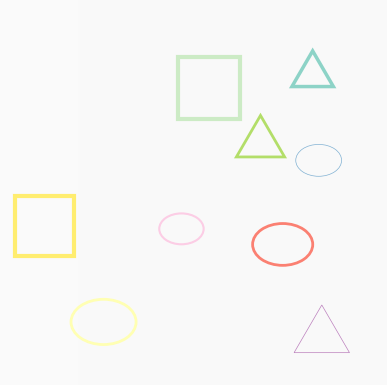[{"shape": "triangle", "thickness": 2.5, "radius": 0.31, "center": [0.807, 0.806]}, {"shape": "oval", "thickness": 2, "radius": 0.42, "center": [0.267, 0.164]}, {"shape": "oval", "thickness": 2, "radius": 0.39, "center": [0.729, 0.365]}, {"shape": "oval", "thickness": 0.5, "radius": 0.3, "center": [0.822, 0.584]}, {"shape": "triangle", "thickness": 2, "radius": 0.36, "center": [0.672, 0.628]}, {"shape": "oval", "thickness": 1.5, "radius": 0.29, "center": [0.468, 0.406]}, {"shape": "triangle", "thickness": 0.5, "radius": 0.41, "center": [0.83, 0.125]}, {"shape": "square", "thickness": 3, "radius": 0.4, "center": [0.539, 0.772]}, {"shape": "square", "thickness": 3, "radius": 0.39, "center": [0.115, 0.413]}]